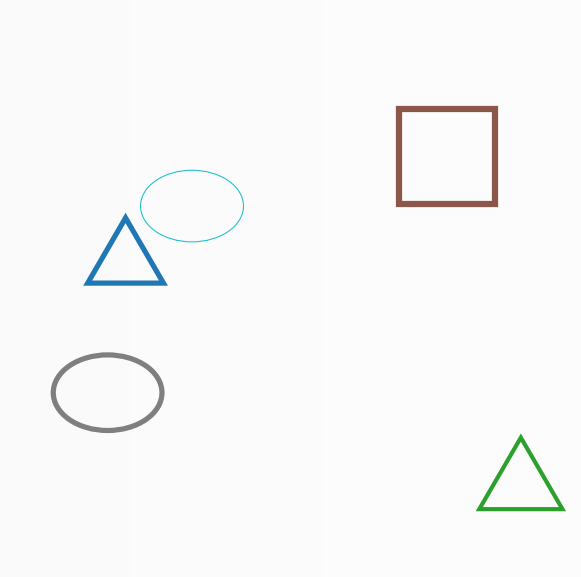[{"shape": "triangle", "thickness": 2.5, "radius": 0.38, "center": [0.216, 0.547]}, {"shape": "triangle", "thickness": 2, "radius": 0.41, "center": [0.896, 0.159]}, {"shape": "square", "thickness": 3, "radius": 0.41, "center": [0.768, 0.729]}, {"shape": "oval", "thickness": 2.5, "radius": 0.47, "center": [0.185, 0.319]}, {"shape": "oval", "thickness": 0.5, "radius": 0.44, "center": [0.33, 0.642]}]